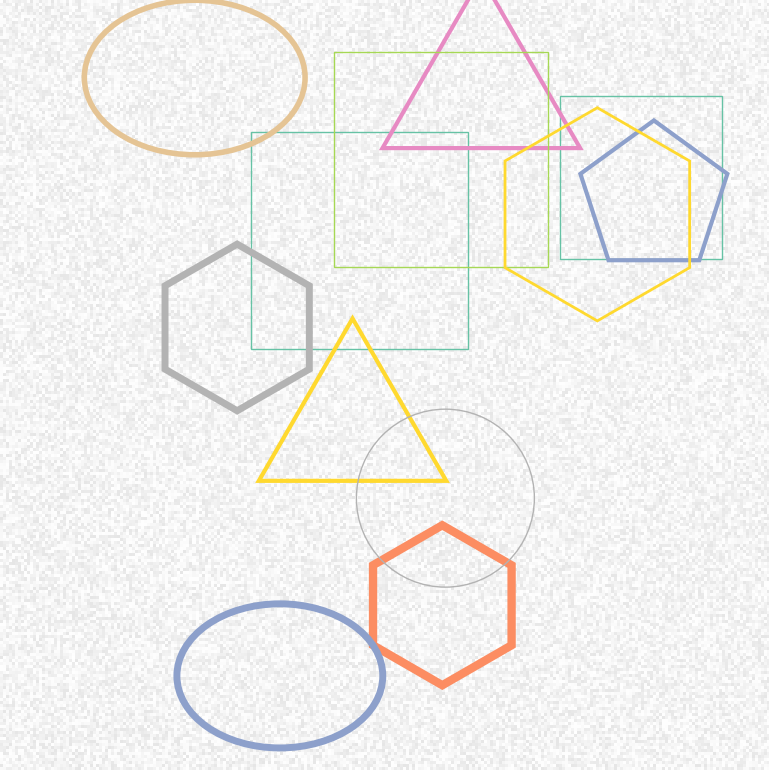[{"shape": "square", "thickness": 0.5, "radius": 0.7, "center": [0.467, 0.688]}, {"shape": "square", "thickness": 0.5, "radius": 0.53, "center": [0.833, 0.769]}, {"shape": "hexagon", "thickness": 3, "radius": 0.52, "center": [0.574, 0.214]}, {"shape": "pentagon", "thickness": 1.5, "radius": 0.5, "center": [0.849, 0.743]}, {"shape": "oval", "thickness": 2.5, "radius": 0.67, "center": [0.363, 0.122]}, {"shape": "triangle", "thickness": 1.5, "radius": 0.74, "center": [0.625, 0.882]}, {"shape": "square", "thickness": 0.5, "radius": 0.7, "center": [0.573, 0.793]}, {"shape": "hexagon", "thickness": 1, "radius": 0.69, "center": [0.776, 0.722]}, {"shape": "triangle", "thickness": 1.5, "radius": 0.7, "center": [0.458, 0.446]}, {"shape": "oval", "thickness": 2, "radius": 0.72, "center": [0.253, 0.899]}, {"shape": "hexagon", "thickness": 2.5, "radius": 0.54, "center": [0.308, 0.575]}, {"shape": "circle", "thickness": 0.5, "radius": 0.58, "center": [0.578, 0.353]}]